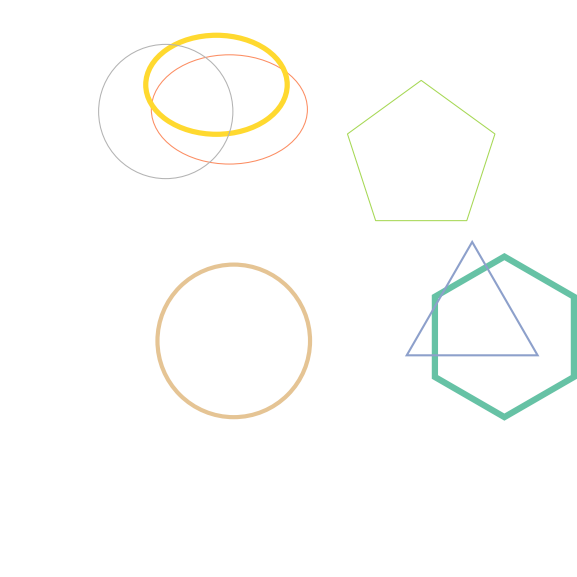[{"shape": "hexagon", "thickness": 3, "radius": 0.69, "center": [0.873, 0.416]}, {"shape": "oval", "thickness": 0.5, "radius": 0.68, "center": [0.397, 0.81]}, {"shape": "triangle", "thickness": 1, "radius": 0.65, "center": [0.818, 0.449]}, {"shape": "pentagon", "thickness": 0.5, "radius": 0.67, "center": [0.729, 0.726]}, {"shape": "oval", "thickness": 2.5, "radius": 0.61, "center": [0.375, 0.852]}, {"shape": "circle", "thickness": 2, "radius": 0.66, "center": [0.405, 0.409]}, {"shape": "circle", "thickness": 0.5, "radius": 0.58, "center": [0.287, 0.806]}]